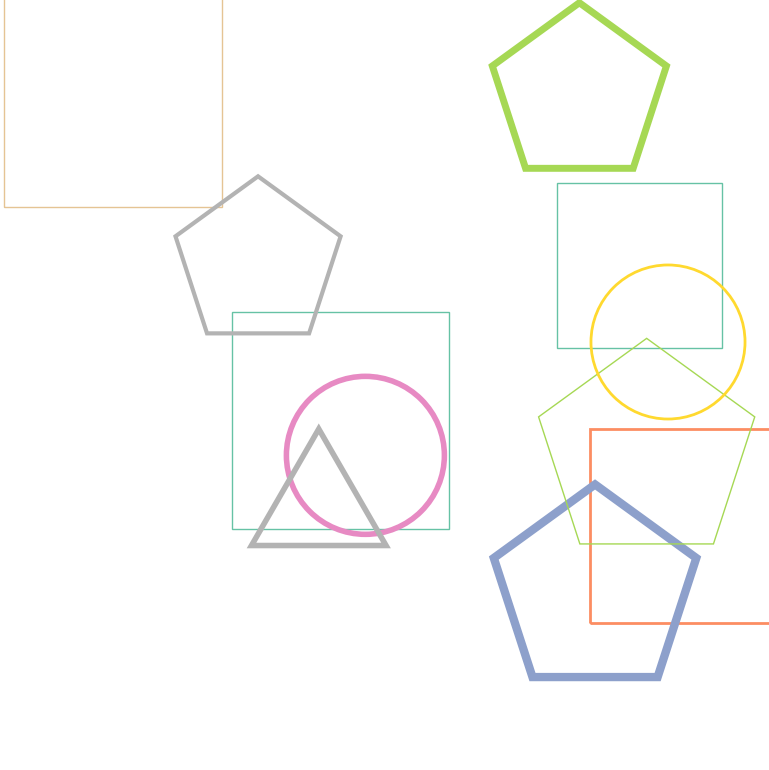[{"shape": "square", "thickness": 0.5, "radius": 0.7, "center": [0.442, 0.454]}, {"shape": "square", "thickness": 0.5, "radius": 0.54, "center": [0.831, 0.655]}, {"shape": "square", "thickness": 1, "radius": 0.63, "center": [0.892, 0.317]}, {"shape": "pentagon", "thickness": 3, "radius": 0.69, "center": [0.773, 0.233]}, {"shape": "circle", "thickness": 2, "radius": 0.51, "center": [0.475, 0.409]}, {"shape": "pentagon", "thickness": 2.5, "radius": 0.59, "center": [0.752, 0.878]}, {"shape": "pentagon", "thickness": 0.5, "radius": 0.74, "center": [0.84, 0.413]}, {"shape": "circle", "thickness": 1, "radius": 0.5, "center": [0.868, 0.556]}, {"shape": "square", "thickness": 0.5, "radius": 0.71, "center": [0.147, 0.873]}, {"shape": "triangle", "thickness": 2, "radius": 0.5, "center": [0.414, 0.342]}, {"shape": "pentagon", "thickness": 1.5, "radius": 0.56, "center": [0.335, 0.658]}]